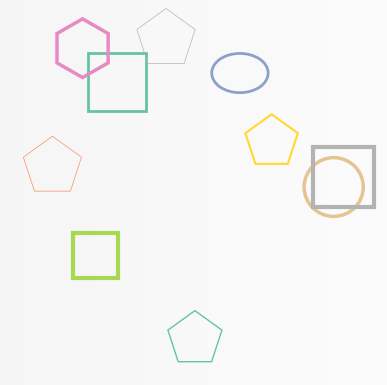[{"shape": "pentagon", "thickness": 1, "radius": 0.37, "center": [0.503, 0.12]}, {"shape": "square", "thickness": 2, "radius": 0.38, "center": [0.302, 0.788]}, {"shape": "pentagon", "thickness": 0.5, "radius": 0.39, "center": [0.135, 0.567]}, {"shape": "oval", "thickness": 2, "radius": 0.36, "center": [0.619, 0.81]}, {"shape": "hexagon", "thickness": 2.5, "radius": 0.38, "center": [0.213, 0.875]}, {"shape": "square", "thickness": 3, "radius": 0.29, "center": [0.246, 0.336]}, {"shape": "pentagon", "thickness": 1.5, "radius": 0.36, "center": [0.701, 0.632]}, {"shape": "circle", "thickness": 2.5, "radius": 0.38, "center": [0.861, 0.514]}, {"shape": "square", "thickness": 3, "radius": 0.39, "center": [0.886, 0.54]}, {"shape": "pentagon", "thickness": 0.5, "radius": 0.4, "center": [0.428, 0.899]}]